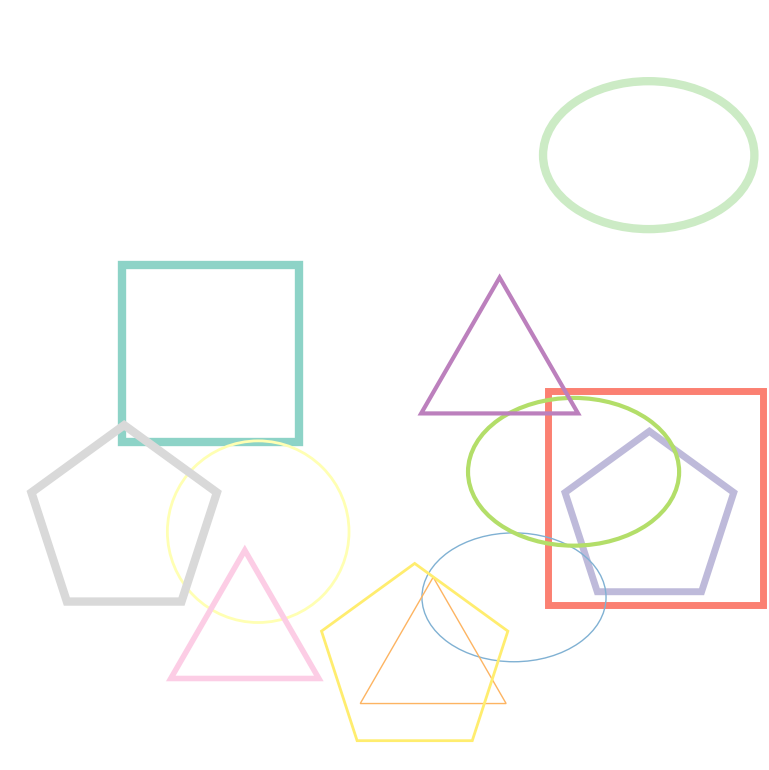[{"shape": "square", "thickness": 3, "radius": 0.57, "center": [0.273, 0.541]}, {"shape": "circle", "thickness": 1, "radius": 0.59, "center": [0.335, 0.309]}, {"shape": "pentagon", "thickness": 2.5, "radius": 0.58, "center": [0.843, 0.325]}, {"shape": "square", "thickness": 2.5, "radius": 0.7, "center": [0.852, 0.353]}, {"shape": "oval", "thickness": 0.5, "radius": 0.6, "center": [0.668, 0.224]}, {"shape": "triangle", "thickness": 0.5, "radius": 0.55, "center": [0.563, 0.141]}, {"shape": "oval", "thickness": 1.5, "radius": 0.69, "center": [0.745, 0.387]}, {"shape": "triangle", "thickness": 2, "radius": 0.56, "center": [0.318, 0.174]}, {"shape": "pentagon", "thickness": 3, "radius": 0.63, "center": [0.161, 0.321]}, {"shape": "triangle", "thickness": 1.5, "radius": 0.59, "center": [0.649, 0.522]}, {"shape": "oval", "thickness": 3, "radius": 0.69, "center": [0.842, 0.799]}, {"shape": "pentagon", "thickness": 1, "radius": 0.64, "center": [0.539, 0.141]}]